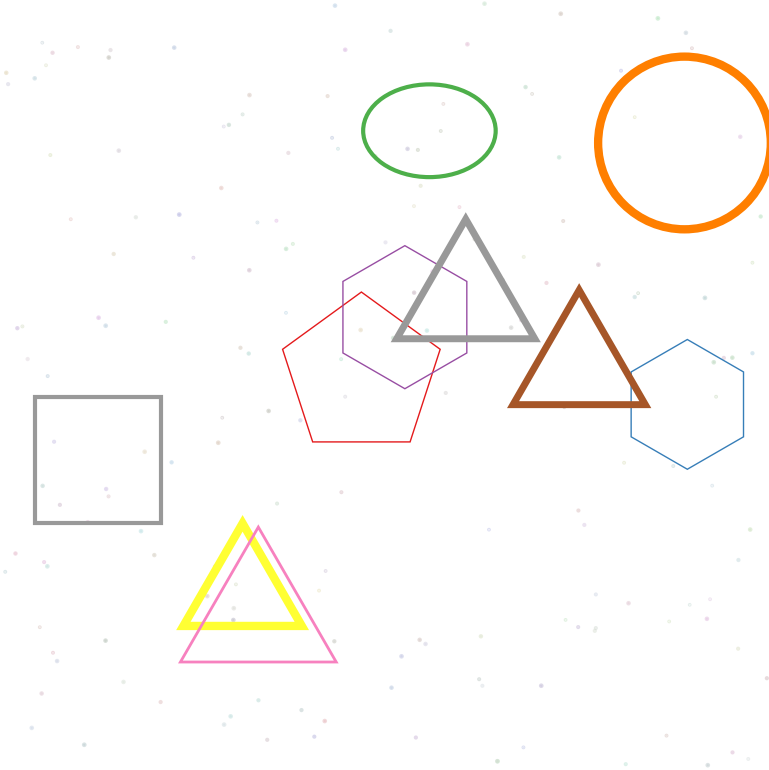[{"shape": "pentagon", "thickness": 0.5, "radius": 0.54, "center": [0.469, 0.513]}, {"shape": "hexagon", "thickness": 0.5, "radius": 0.42, "center": [0.893, 0.475]}, {"shape": "oval", "thickness": 1.5, "radius": 0.43, "center": [0.558, 0.83]}, {"shape": "hexagon", "thickness": 0.5, "radius": 0.46, "center": [0.526, 0.588]}, {"shape": "circle", "thickness": 3, "radius": 0.56, "center": [0.889, 0.814]}, {"shape": "triangle", "thickness": 3, "radius": 0.44, "center": [0.315, 0.231]}, {"shape": "triangle", "thickness": 2.5, "radius": 0.5, "center": [0.752, 0.524]}, {"shape": "triangle", "thickness": 1, "radius": 0.58, "center": [0.335, 0.199]}, {"shape": "square", "thickness": 1.5, "radius": 0.41, "center": [0.128, 0.402]}, {"shape": "triangle", "thickness": 2.5, "radius": 0.52, "center": [0.605, 0.612]}]